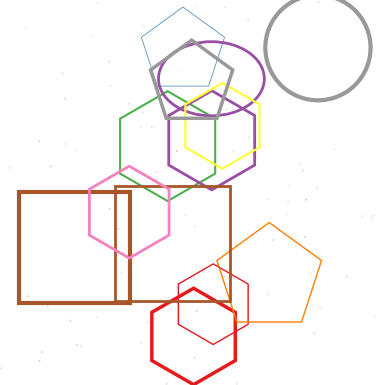[{"shape": "hexagon", "thickness": 1, "radius": 0.52, "center": [0.554, 0.21]}, {"shape": "hexagon", "thickness": 2.5, "radius": 0.63, "center": [0.503, 0.126]}, {"shape": "pentagon", "thickness": 0.5, "radius": 0.57, "center": [0.475, 0.868]}, {"shape": "hexagon", "thickness": 1.5, "radius": 0.71, "center": [0.435, 0.62]}, {"shape": "hexagon", "thickness": 2, "radius": 0.64, "center": [0.55, 0.636]}, {"shape": "oval", "thickness": 2, "radius": 0.69, "center": [0.549, 0.795]}, {"shape": "pentagon", "thickness": 1, "radius": 0.71, "center": [0.699, 0.279]}, {"shape": "hexagon", "thickness": 1.5, "radius": 0.56, "center": [0.578, 0.673]}, {"shape": "square", "thickness": 3, "radius": 0.72, "center": [0.194, 0.357]}, {"shape": "square", "thickness": 2, "radius": 0.75, "center": [0.447, 0.369]}, {"shape": "hexagon", "thickness": 2, "radius": 0.6, "center": [0.336, 0.449]}, {"shape": "circle", "thickness": 3, "radius": 0.68, "center": [0.826, 0.876]}, {"shape": "pentagon", "thickness": 2.5, "radius": 0.56, "center": [0.498, 0.784]}]